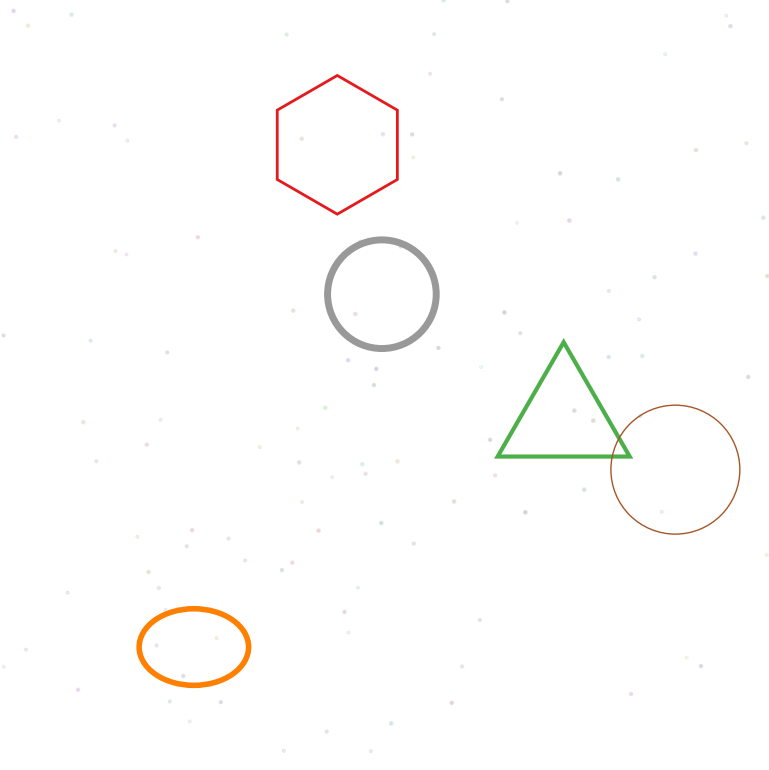[{"shape": "hexagon", "thickness": 1, "radius": 0.45, "center": [0.438, 0.812]}, {"shape": "triangle", "thickness": 1.5, "radius": 0.5, "center": [0.732, 0.457]}, {"shape": "oval", "thickness": 2, "radius": 0.36, "center": [0.252, 0.16]}, {"shape": "circle", "thickness": 0.5, "radius": 0.42, "center": [0.877, 0.39]}, {"shape": "circle", "thickness": 2.5, "radius": 0.35, "center": [0.496, 0.618]}]